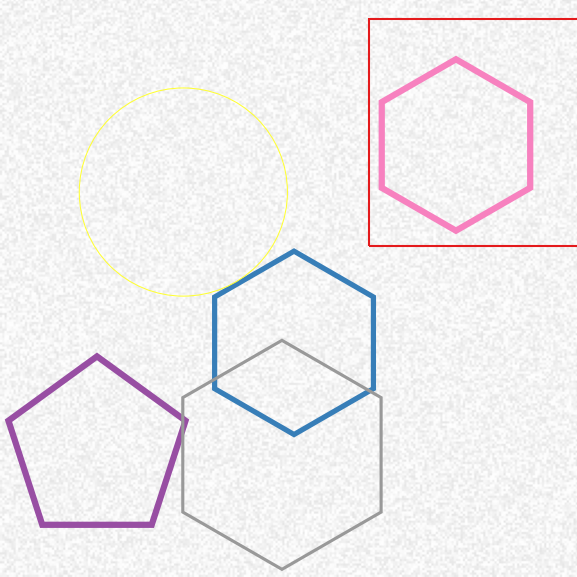[{"shape": "square", "thickness": 1, "radius": 0.98, "center": [0.836, 0.77]}, {"shape": "hexagon", "thickness": 2.5, "radius": 0.79, "center": [0.509, 0.405]}, {"shape": "pentagon", "thickness": 3, "radius": 0.81, "center": [0.168, 0.221]}, {"shape": "circle", "thickness": 0.5, "radius": 0.9, "center": [0.317, 0.667]}, {"shape": "hexagon", "thickness": 3, "radius": 0.74, "center": [0.79, 0.748]}, {"shape": "hexagon", "thickness": 1.5, "radius": 0.99, "center": [0.488, 0.212]}]